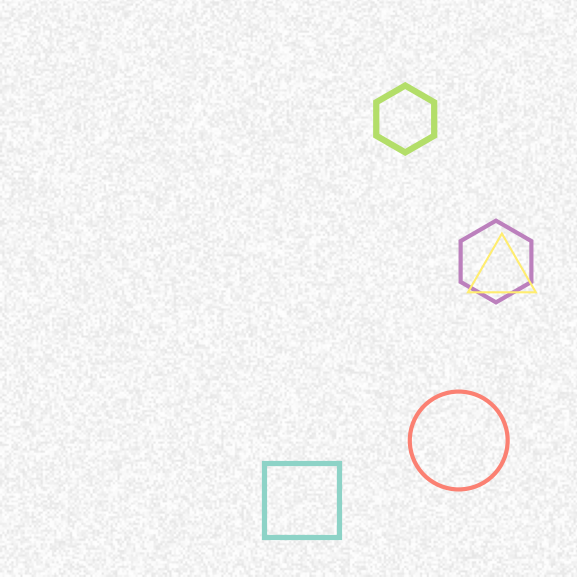[{"shape": "square", "thickness": 2.5, "radius": 0.32, "center": [0.522, 0.133]}, {"shape": "circle", "thickness": 2, "radius": 0.42, "center": [0.794, 0.236]}, {"shape": "hexagon", "thickness": 3, "radius": 0.29, "center": [0.702, 0.793]}, {"shape": "hexagon", "thickness": 2, "radius": 0.35, "center": [0.859, 0.546]}, {"shape": "triangle", "thickness": 1, "radius": 0.34, "center": [0.869, 0.527]}]